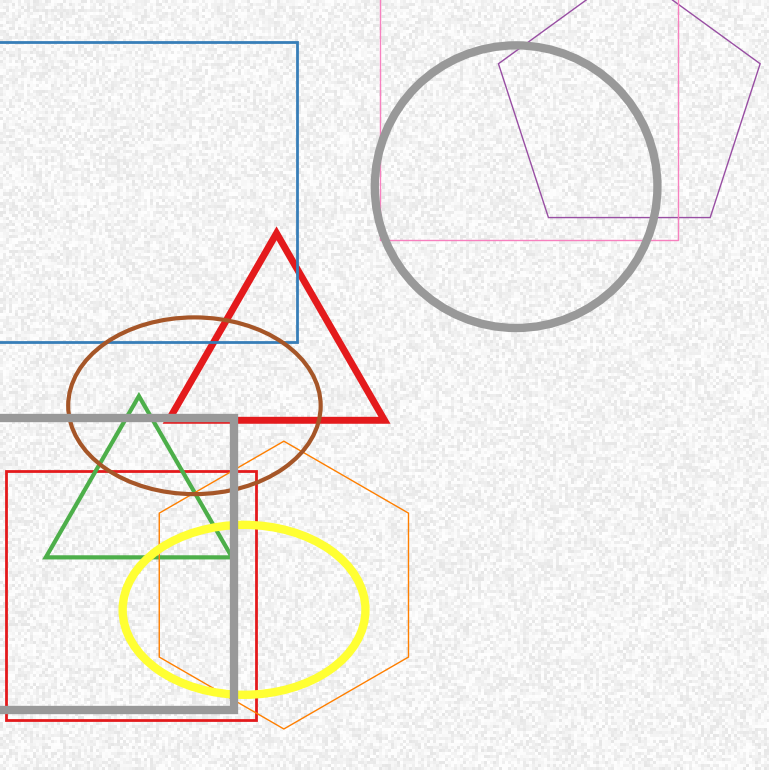[{"shape": "triangle", "thickness": 2.5, "radius": 0.81, "center": [0.359, 0.535]}, {"shape": "square", "thickness": 1, "radius": 0.81, "center": [0.17, 0.227]}, {"shape": "square", "thickness": 1, "radius": 0.97, "center": [0.191, 0.751]}, {"shape": "triangle", "thickness": 1.5, "radius": 0.7, "center": [0.18, 0.346]}, {"shape": "pentagon", "thickness": 0.5, "radius": 0.89, "center": [0.817, 0.862]}, {"shape": "hexagon", "thickness": 0.5, "radius": 0.93, "center": [0.369, 0.24]}, {"shape": "oval", "thickness": 3, "radius": 0.79, "center": [0.317, 0.208]}, {"shape": "oval", "thickness": 1.5, "radius": 0.82, "center": [0.253, 0.473]}, {"shape": "square", "thickness": 0.5, "radius": 0.97, "center": [0.687, 0.882]}, {"shape": "circle", "thickness": 3, "radius": 0.92, "center": [0.67, 0.758]}, {"shape": "square", "thickness": 3, "radius": 0.95, "center": [0.114, 0.267]}]